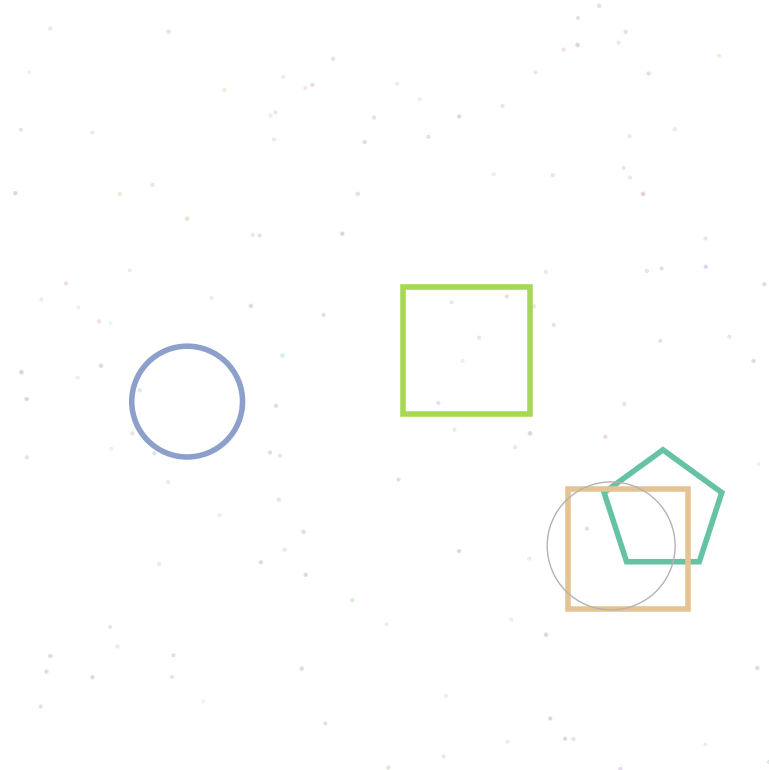[{"shape": "pentagon", "thickness": 2, "radius": 0.4, "center": [0.861, 0.335]}, {"shape": "circle", "thickness": 2, "radius": 0.36, "center": [0.243, 0.478]}, {"shape": "square", "thickness": 2, "radius": 0.41, "center": [0.606, 0.545]}, {"shape": "square", "thickness": 2, "radius": 0.39, "center": [0.815, 0.287]}, {"shape": "circle", "thickness": 0.5, "radius": 0.42, "center": [0.794, 0.291]}]